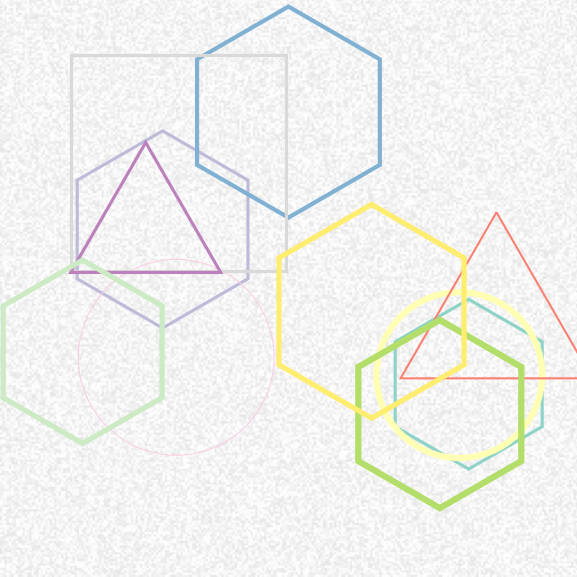[{"shape": "hexagon", "thickness": 1.5, "radius": 0.73, "center": [0.812, 0.334]}, {"shape": "circle", "thickness": 3, "radius": 0.72, "center": [0.795, 0.35]}, {"shape": "hexagon", "thickness": 1.5, "radius": 0.85, "center": [0.282, 0.602]}, {"shape": "triangle", "thickness": 1, "radius": 0.96, "center": [0.86, 0.44]}, {"shape": "hexagon", "thickness": 2, "radius": 0.91, "center": [0.499, 0.805]}, {"shape": "hexagon", "thickness": 3, "radius": 0.81, "center": [0.762, 0.282]}, {"shape": "circle", "thickness": 0.5, "radius": 0.85, "center": [0.305, 0.38]}, {"shape": "square", "thickness": 1.5, "radius": 0.93, "center": [0.309, 0.717]}, {"shape": "triangle", "thickness": 1.5, "radius": 0.75, "center": [0.252, 0.602]}, {"shape": "hexagon", "thickness": 2.5, "radius": 0.79, "center": [0.143, 0.39]}, {"shape": "hexagon", "thickness": 2.5, "radius": 0.93, "center": [0.643, 0.46]}]